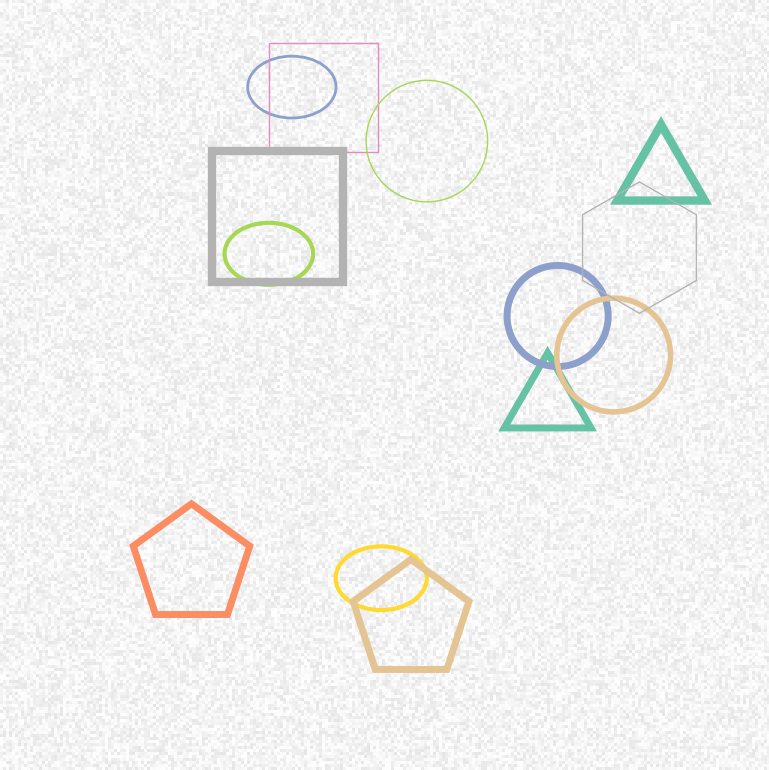[{"shape": "triangle", "thickness": 3, "radius": 0.33, "center": [0.859, 0.772]}, {"shape": "triangle", "thickness": 2.5, "radius": 0.33, "center": [0.711, 0.477]}, {"shape": "pentagon", "thickness": 2.5, "radius": 0.4, "center": [0.249, 0.266]}, {"shape": "circle", "thickness": 2.5, "radius": 0.33, "center": [0.724, 0.59]}, {"shape": "oval", "thickness": 1, "radius": 0.29, "center": [0.379, 0.887]}, {"shape": "square", "thickness": 0.5, "radius": 0.35, "center": [0.42, 0.873]}, {"shape": "circle", "thickness": 0.5, "radius": 0.39, "center": [0.554, 0.817]}, {"shape": "oval", "thickness": 1.5, "radius": 0.29, "center": [0.349, 0.67]}, {"shape": "oval", "thickness": 1.5, "radius": 0.3, "center": [0.495, 0.249]}, {"shape": "circle", "thickness": 2, "radius": 0.37, "center": [0.797, 0.539]}, {"shape": "pentagon", "thickness": 2.5, "radius": 0.4, "center": [0.534, 0.195]}, {"shape": "hexagon", "thickness": 0.5, "radius": 0.43, "center": [0.83, 0.678]}, {"shape": "square", "thickness": 3, "radius": 0.43, "center": [0.36, 0.719]}]